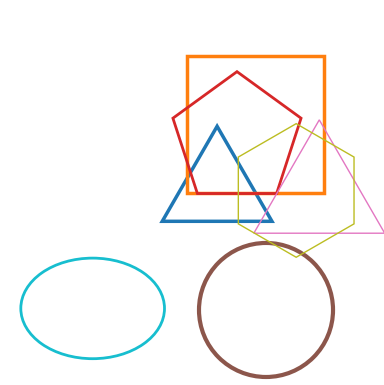[{"shape": "triangle", "thickness": 2.5, "radius": 0.82, "center": [0.564, 0.507]}, {"shape": "square", "thickness": 2.5, "radius": 0.89, "center": [0.664, 0.676]}, {"shape": "pentagon", "thickness": 2, "radius": 0.87, "center": [0.616, 0.639]}, {"shape": "circle", "thickness": 3, "radius": 0.87, "center": [0.691, 0.195]}, {"shape": "triangle", "thickness": 1, "radius": 0.98, "center": [0.829, 0.492]}, {"shape": "hexagon", "thickness": 1, "radius": 0.87, "center": [0.769, 0.505]}, {"shape": "oval", "thickness": 2, "radius": 0.93, "center": [0.241, 0.199]}]